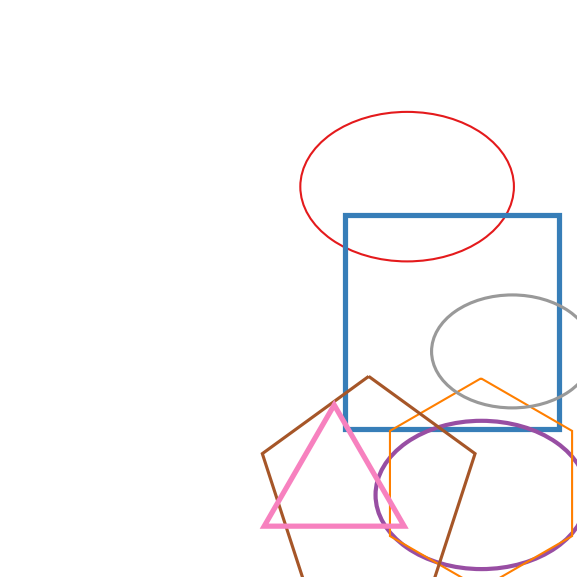[{"shape": "oval", "thickness": 1, "radius": 0.92, "center": [0.705, 0.676]}, {"shape": "square", "thickness": 2.5, "radius": 0.93, "center": [0.782, 0.442]}, {"shape": "oval", "thickness": 2, "radius": 0.92, "center": [0.834, 0.142]}, {"shape": "hexagon", "thickness": 1, "radius": 0.91, "center": [0.833, 0.162]}, {"shape": "pentagon", "thickness": 1.5, "radius": 0.97, "center": [0.638, 0.154]}, {"shape": "triangle", "thickness": 2.5, "radius": 0.7, "center": [0.579, 0.158]}, {"shape": "oval", "thickness": 1.5, "radius": 0.7, "center": [0.887, 0.391]}]